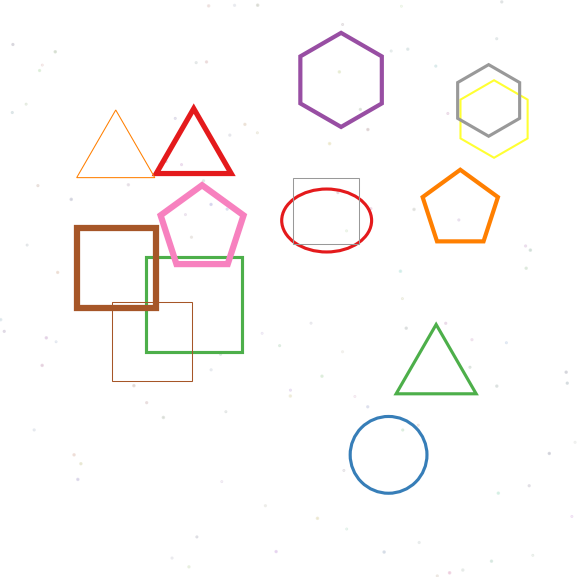[{"shape": "oval", "thickness": 1.5, "radius": 0.39, "center": [0.566, 0.617]}, {"shape": "triangle", "thickness": 2.5, "radius": 0.37, "center": [0.335, 0.736]}, {"shape": "circle", "thickness": 1.5, "radius": 0.33, "center": [0.673, 0.212]}, {"shape": "square", "thickness": 1.5, "radius": 0.41, "center": [0.336, 0.472]}, {"shape": "triangle", "thickness": 1.5, "radius": 0.4, "center": [0.755, 0.357]}, {"shape": "hexagon", "thickness": 2, "radius": 0.41, "center": [0.591, 0.861]}, {"shape": "triangle", "thickness": 0.5, "radius": 0.39, "center": [0.2, 0.731]}, {"shape": "pentagon", "thickness": 2, "radius": 0.34, "center": [0.797, 0.637]}, {"shape": "hexagon", "thickness": 1, "radius": 0.34, "center": [0.855, 0.793]}, {"shape": "square", "thickness": 3, "radius": 0.34, "center": [0.202, 0.535]}, {"shape": "square", "thickness": 0.5, "radius": 0.34, "center": [0.263, 0.408]}, {"shape": "pentagon", "thickness": 3, "radius": 0.38, "center": [0.35, 0.603]}, {"shape": "hexagon", "thickness": 1.5, "radius": 0.31, "center": [0.846, 0.825]}, {"shape": "square", "thickness": 0.5, "radius": 0.29, "center": [0.565, 0.634]}]